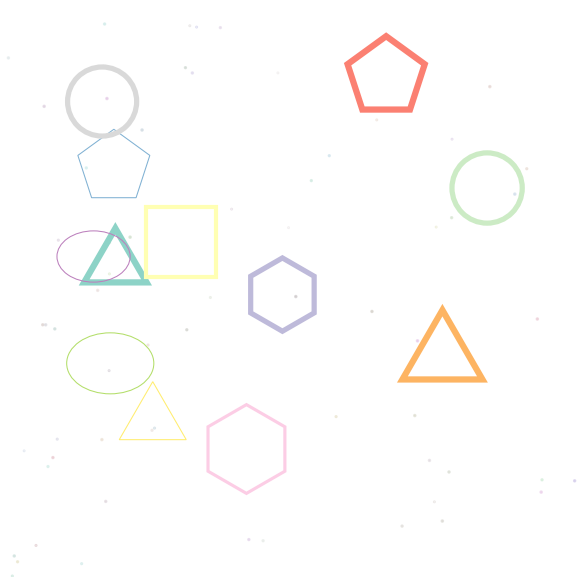[{"shape": "triangle", "thickness": 3, "radius": 0.31, "center": [0.2, 0.541]}, {"shape": "square", "thickness": 2, "radius": 0.3, "center": [0.314, 0.58]}, {"shape": "hexagon", "thickness": 2.5, "radius": 0.32, "center": [0.489, 0.489]}, {"shape": "pentagon", "thickness": 3, "radius": 0.35, "center": [0.669, 0.866]}, {"shape": "pentagon", "thickness": 0.5, "radius": 0.33, "center": [0.197, 0.71]}, {"shape": "triangle", "thickness": 3, "radius": 0.4, "center": [0.766, 0.382]}, {"shape": "oval", "thickness": 0.5, "radius": 0.38, "center": [0.191, 0.37]}, {"shape": "hexagon", "thickness": 1.5, "radius": 0.38, "center": [0.427, 0.222]}, {"shape": "circle", "thickness": 2.5, "radius": 0.3, "center": [0.177, 0.823]}, {"shape": "oval", "thickness": 0.5, "radius": 0.32, "center": [0.162, 0.555]}, {"shape": "circle", "thickness": 2.5, "radius": 0.3, "center": [0.843, 0.674]}, {"shape": "triangle", "thickness": 0.5, "radius": 0.33, "center": [0.264, 0.271]}]